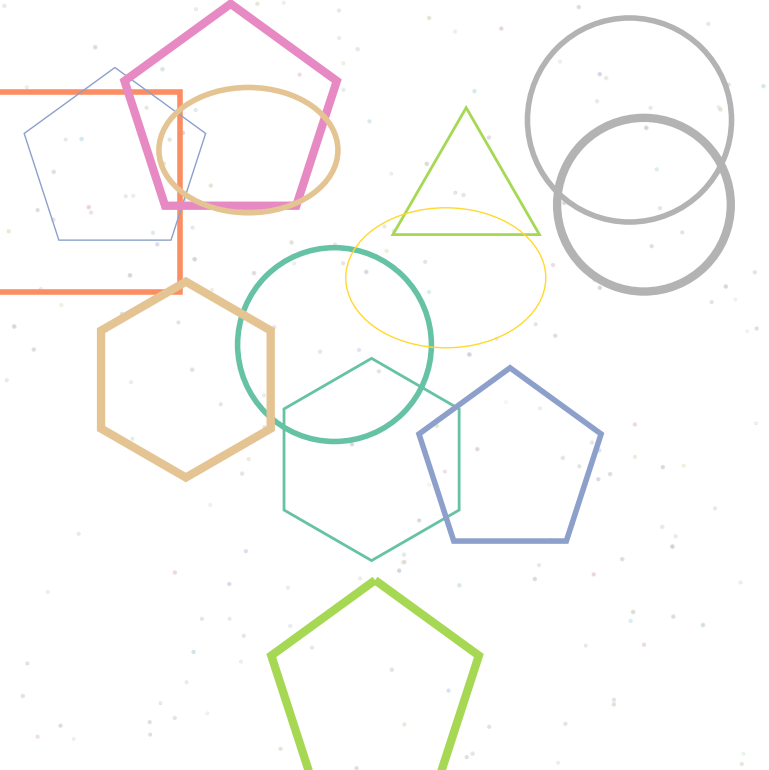[{"shape": "hexagon", "thickness": 1, "radius": 0.66, "center": [0.483, 0.403]}, {"shape": "circle", "thickness": 2, "radius": 0.63, "center": [0.434, 0.552]}, {"shape": "square", "thickness": 2, "radius": 0.65, "center": [0.103, 0.751]}, {"shape": "pentagon", "thickness": 2, "radius": 0.62, "center": [0.662, 0.398]}, {"shape": "pentagon", "thickness": 0.5, "radius": 0.62, "center": [0.149, 0.788]}, {"shape": "pentagon", "thickness": 3, "radius": 0.72, "center": [0.3, 0.85]}, {"shape": "triangle", "thickness": 1, "radius": 0.55, "center": [0.605, 0.75]}, {"shape": "pentagon", "thickness": 3, "radius": 0.71, "center": [0.487, 0.105]}, {"shape": "oval", "thickness": 0.5, "radius": 0.65, "center": [0.579, 0.639]}, {"shape": "oval", "thickness": 2, "radius": 0.58, "center": [0.323, 0.805]}, {"shape": "hexagon", "thickness": 3, "radius": 0.64, "center": [0.241, 0.507]}, {"shape": "circle", "thickness": 3, "radius": 0.56, "center": [0.836, 0.734]}, {"shape": "circle", "thickness": 2, "radius": 0.66, "center": [0.818, 0.844]}]